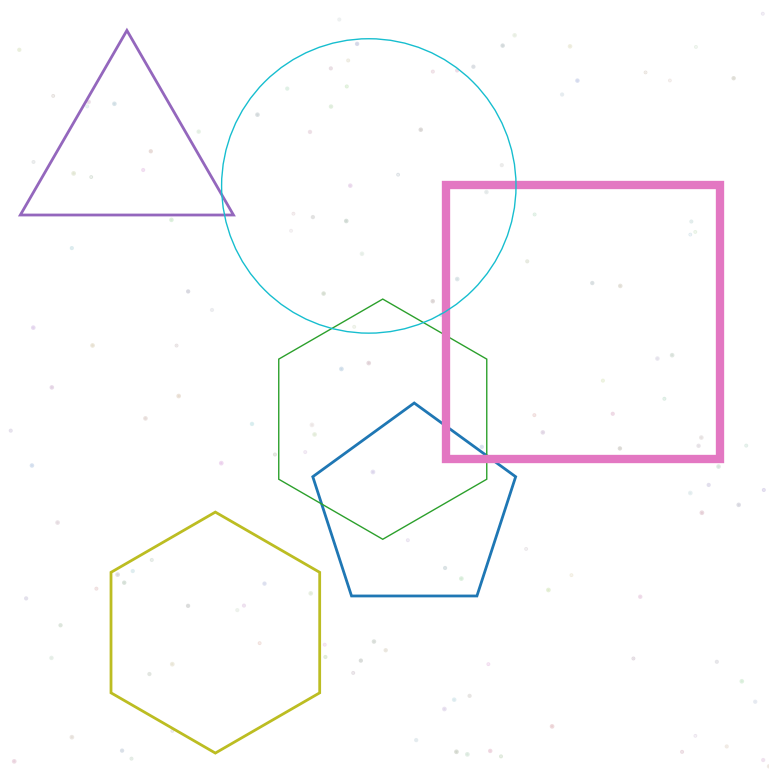[{"shape": "pentagon", "thickness": 1, "radius": 0.69, "center": [0.538, 0.338]}, {"shape": "hexagon", "thickness": 0.5, "radius": 0.78, "center": [0.497, 0.456]}, {"shape": "triangle", "thickness": 1, "radius": 0.8, "center": [0.165, 0.801]}, {"shape": "square", "thickness": 3, "radius": 0.89, "center": [0.757, 0.582]}, {"shape": "hexagon", "thickness": 1, "radius": 0.78, "center": [0.28, 0.178]}, {"shape": "circle", "thickness": 0.5, "radius": 0.96, "center": [0.479, 0.759]}]